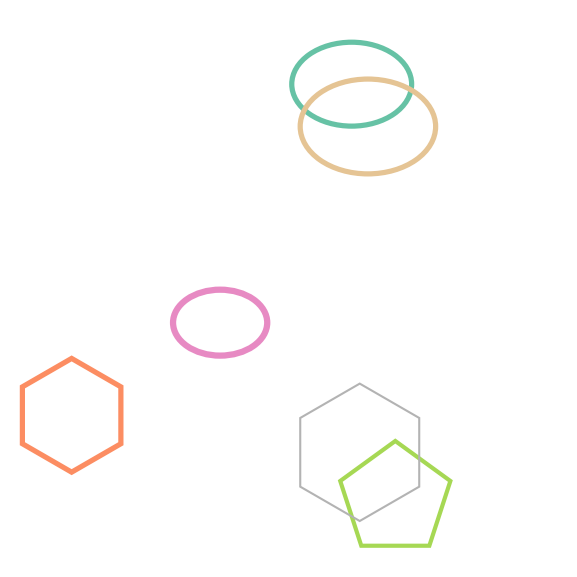[{"shape": "oval", "thickness": 2.5, "radius": 0.52, "center": [0.609, 0.853]}, {"shape": "hexagon", "thickness": 2.5, "radius": 0.49, "center": [0.124, 0.28]}, {"shape": "oval", "thickness": 3, "radius": 0.41, "center": [0.381, 0.44]}, {"shape": "pentagon", "thickness": 2, "radius": 0.5, "center": [0.685, 0.135]}, {"shape": "oval", "thickness": 2.5, "radius": 0.59, "center": [0.637, 0.78]}, {"shape": "hexagon", "thickness": 1, "radius": 0.59, "center": [0.623, 0.216]}]